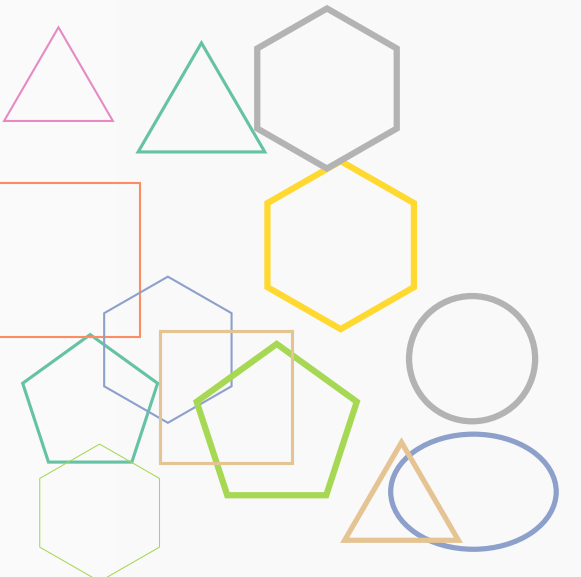[{"shape": "pentagon", "thickness": 1.5, "radius": 0.61, "center": [0.155, 0.298]}, {"shape": "triangle", "thickness": 1.5, "radius": 0.63, "center": [0.347, 0.799]}, {"shape": "square", "thickness": 1, "radius": 0.66, "center": [0.108, 0.549]}, {"shape": "oval", "thickness": 2.5, "radius": 0.71, "center": [0.815, 0.148]}, {"shape": "hexagon", "thickness": 1, "radius": 0.63, "center": [0.289, 0.394]}, {"shape": "triangle", "thickness": 1, "radius": 0.54, "center": [0.101, 0.844]}, {"shape": "pentagon", "thickness": 3, "radius": 0.72, "center": [0.476, 0.259]}, {"shape": "hexagon", "thickness": 0.5, "radius": 0.59, "center": [0.171, 0.111]}, {"shape": "hexagon", "thickness": 3, "radius": 0.73, "center": [0.586, 0.575]}, {"shape": "square", "thickness": 1.5, "radius": 0.57, "center": [0.388, 0.312]}, {"shape": "triangle", "thickness": 2.5, "radius": 0.57, "center": [0.691, 0.12]}, {"shape": "circle", "thickness": 3, "radius": 0.54, "center": [0.812, 0.378]}, {"shape": "hexagon", "thickness": 3, "radius": 0.69, "center": [0.563, 0.846]}]